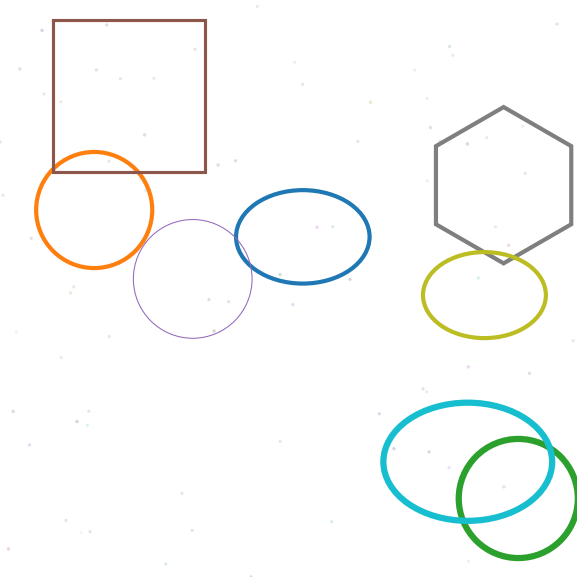[{"shape": "oval", "thickness": 2, "radius": 0.58, "center": [0.524, 0.589]}, {"shape": "circle", "thickness": 2, "radius": 0.5, "center": [0.163, 0.635]}, {"shape": "circle", "thickness": 3, "radius": 0.52, "center": [0.897, 0.136]}, {"shape": "circle", "thickness": 0.5, "radius": 0.51, "center": [0.334, 0.516]}, {"shape": "square", "thickness": 1.5, "radius": 0.66, "center": [0.224, 0.833]}, {"shape": "hexagon", "thickness": 2, "radius": 0.68, "center": [0.872, 0.678]}, {"shape": "oval", "thickness": 2, "radius": 0.53, "center": [0.839, 0.488]}, {"shape": "oval", "thickness": 3, "radius": 0.73, "center": [0.81, 0.2]}]